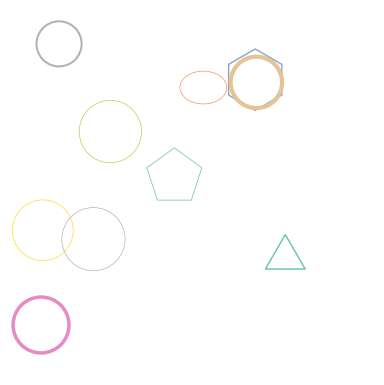[{"shape": "pentagon", "thickness": 0.5, "radius": 0.38, "center": [0.453, 0.541]}, {"shape": "triangle", "thickness": 1, "radius": 0.3, "center": [0.741, 0.331]}, {"shape": "oval", "thickness": 0.5, "radius": 0.3, "center": [0.528, 0.773]}, {"shape": "hexagon", "thickness": 1, "radius": 0.4, "center": [0.663, 0.793]}, {"shape": "circle", "thickness": 2.5, "radius": 0.36, "center": [0.107, 0.156]}, {"shape": "circle", "thickness": 0.5, "radius": 0.41, "center": [0.287, 0.658]}, {"shape": "circle", "thickness": 0.5, "radius": 0.39, "center": [0.111, 0.402]}, {"shape": "circle", "thickness": 3, "radius": 0.33, "center": [0.666, 0.786]}, {"shape": "circle", "thickness": 0.5, "radius": 0.41, "center": [0.243, 0.379]}, {"shape": "circle", "thickness": 1.5, "radius": 0.29, "center": [0.153, 0.886]}]